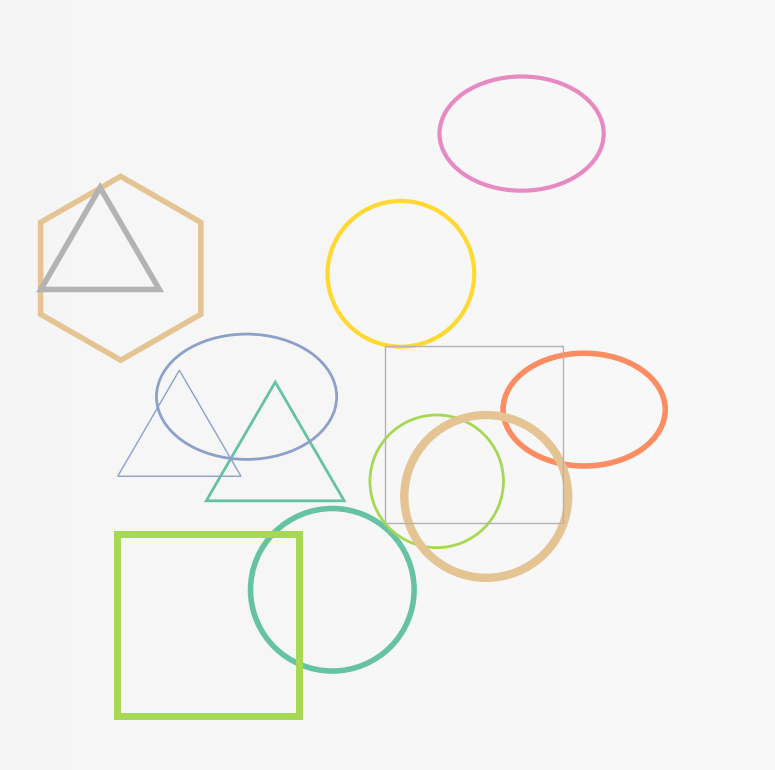[{"shape": "circle", "thickness": 2, "radius": 0.53, "center": [0.429, 0.234]}, {"shape": "triangle", "thickness": 1, "radius": 0.51, "center": [0.355, 0.401]}, {"shape": "oval", "thickness": 2, "radius": 0.52, "center": [0.754, 0.468]}, {"shape": "triangle", "thickness": 0.5, "radius": 0.46, "center": [0.231, 0.427]}, {"shape": "oval", "thickness": 1, "radius": 0.58, "center": [0.318, 0.485]}, {"shape": "oval", "thickness": 1.5, "radius": 0.53, "center": [0.673, 0.827]}, {"shape": "circle", "thickness": 1, "radius": 0.43, "center": [0.563, 0.375]}, {"shape": "square", "thickness": 2.5, "radius": 0.59, "center": [0.269, 0.188]}, {"shape": "circle", "thickness": 1.5, "radius": 0.47, "center": [0.517, 0.644]}, {"shape": "hexagon", "thickness": 2, "radius": 0.6, "center": [0.156, 0.652]}, {"shape": "circle", "thickness": 3, "radius": 0.53, "center": [0.627, 0.355]}, {"shape": "square", "thickness": 0.5, "radius": 0.58, "center": [0.612, 0.435]}, {"shape": "triangle", "thickness": 2, "radius": 0.44, "center": [0.129, 0.668]}]